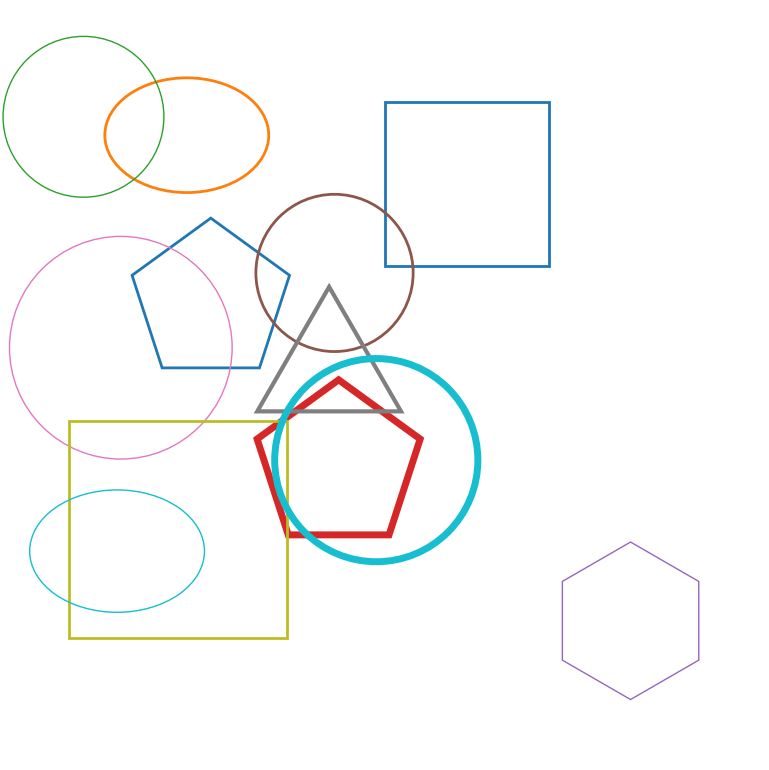[{"shape": "square", "thickness": 1, "radius": 0.53, "center": [0.606, 0.761]}, {"shape": "pentagon", "thickness": 1, "radius": 0.54, "center": [0.274, 0.609]}, {"shape": "oval", "thickness": 1, "radius": 0.53, "center": [0.243, 0.824]}, {"shape": "circle", "thickness": 0.5, "radius": 0.52, "center": [0.108, 0.848]}, {"shape": "pentagon", "thickness": 2.5, "radius": 0.56, "center": [0.44, 0.395]}, {"shape": "hexagon", "thickness": 0.5, "radius": 0.51, "center": [0.819, 0.194]}, {"shape": "circle", "thickness": 1, "radius": 0.51, "center": [0.434, 0.646]}, {"shape": "circle", "thickness": 0.5, "radius": 0.72, "center": [0.157, 0.548]}, {"shape": "triangle", "thickness": 1.5, "radius": 0.54, "center": [0.427, 0.52]}, {"shape": "square", "thickness": 1, "radius": 0.71, "center": [0.231, 0.312]}, {"shape": "circle", "thickness": 2.5, "radius": 0.66, "center": [0.489, 0.402]}, {"shape": "oval", "thickness": 0.5, "radius": 0.57, "center": [0.152, 0.284]}]